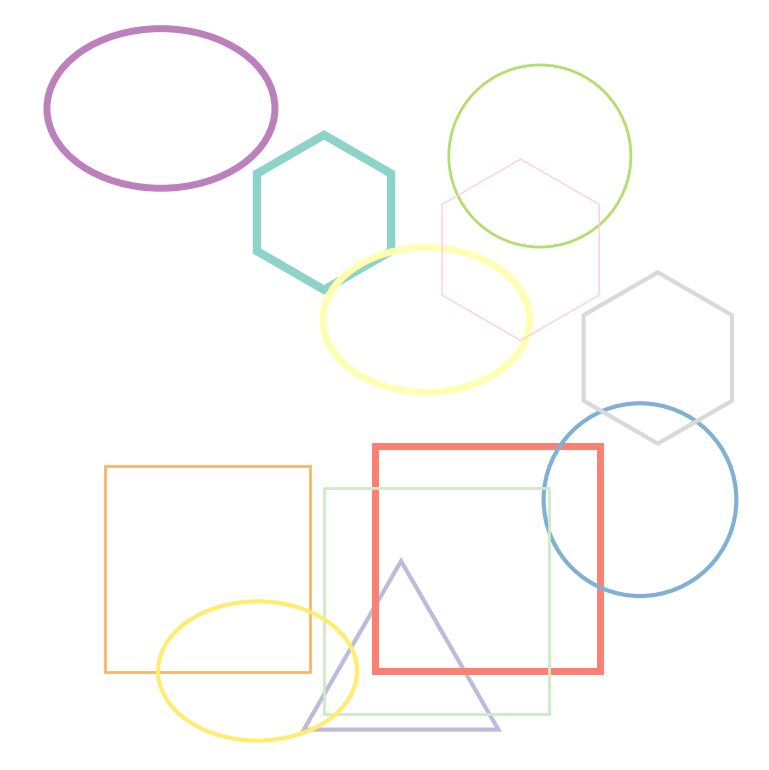[{"shape": "hexagon", "thickness": 3, "radius": 0.5, "center": [0.421, 0.724]}, {"shape": "oval", "thickness": 2.5, "radius": 0.67, "center": [0.553, 0.585]}, {"shape": "triangle", "thickness": 1.5, "radius": 0.73, "center": [0.521, 0.125]}, {"shape": "square", "thickness": 2.5, "radius": 0.73, "center": [0.633, 0.274]}, {"shape": "circle", "thickness": 1.5, "radius": 0.63, "center": [0.831, 0.351]}, {"shape": "square", "thickness": 1, "radius": 0.67, "center": [0.269, 0.261]}, {"shape": "circle", "thickness": 1, "radius": 0.59, "center": [0.701, 0.797]}, {"shape": "hexagon", "thickness": 0.5, "radius": 0.59, "center": [0.676, 0.676]}, {"shape": "hexagon", "thickness": 1.5, "radius": 0.56, "center": [0.854, 0.535]}, {"shape": "oval", "thickness": 2.5, "radius": 0.74, "center": [0.209, 0.859]}, {"shape": "square", "thickness": 1, "radius": 0.73, "center": [0.567, 0.22]}, {"shape": "oval", "thickness": 1.5, "radius": 0.65, "center": [0.334, 0.129]}]